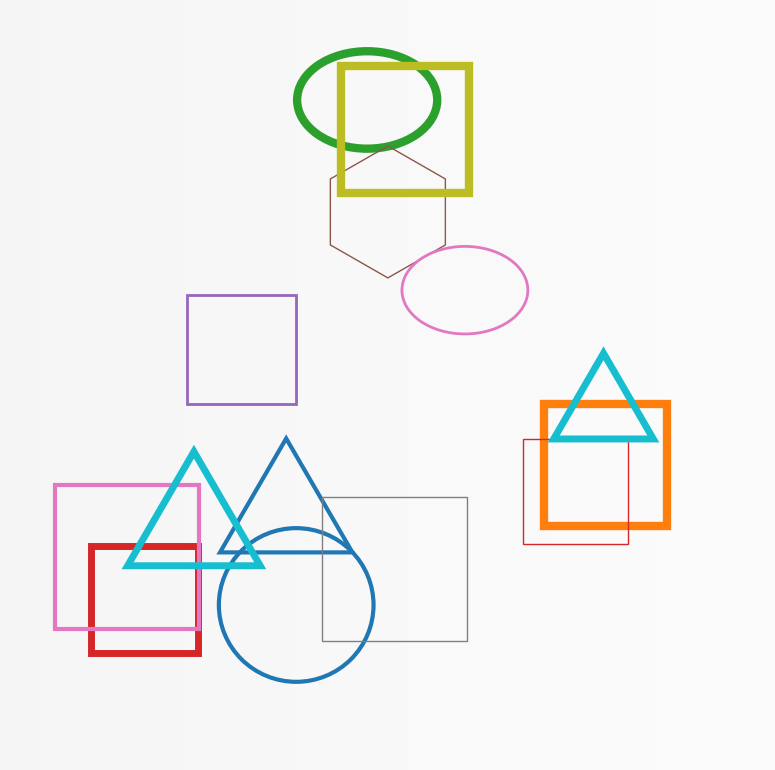[{"shape": "circle", "thickness": 1.5, "radius": 0.5, "center": [0.382, 0.214]}, {"shape": "triangle", "thickness": 1.5, "radius": 0.49, "center": [0.369, 0.332]}, {"shape": "square", "thickness": 3, "radius": 0.4, "center": [0.781, 0.397]}, {"shape": "oval", "thickness": 3, "radius": 0.45, "center": [0.474, 0.87]}, {"shape": "square", "thickness": 2.5, "radius": 0.35, "center": [0.186, 0.221]}, {"shape": "square", "thickness": 0.5, "radius": 0.34, "center": [0.743, 0.362]}, {"shape": "square", "thickness": 1, "radius": 0.35, "center": [0.312, 0.546]}, {"shape": "hexagon", "thickness": 0.5, "radius": 0.43, "center": [0.5, 0.725]}, {"shape": "square", "thickness": 1.5, "radius": 0.47, "center": [0.164, 0.276]}, {"shape": "oval", "thickness": 1, "radius": 0.41, "center": [0.6, 0.623]}, {"shape": "square", "thickness": 0.5, "radius": 0.47, "center": [0.509, 0.261]}, {"shape": "square", "thickness": 3, "radius": 0.41, "center": [0.523, 0.832]}, {"shape": "triangle", "thickness": 2.5, "radius": 0.37, "center": [0.779, 0.467]}, {"shape": "triangle", "thickness": 2.5, "radius": 0.49, "center": [0.25, 0.315]}]